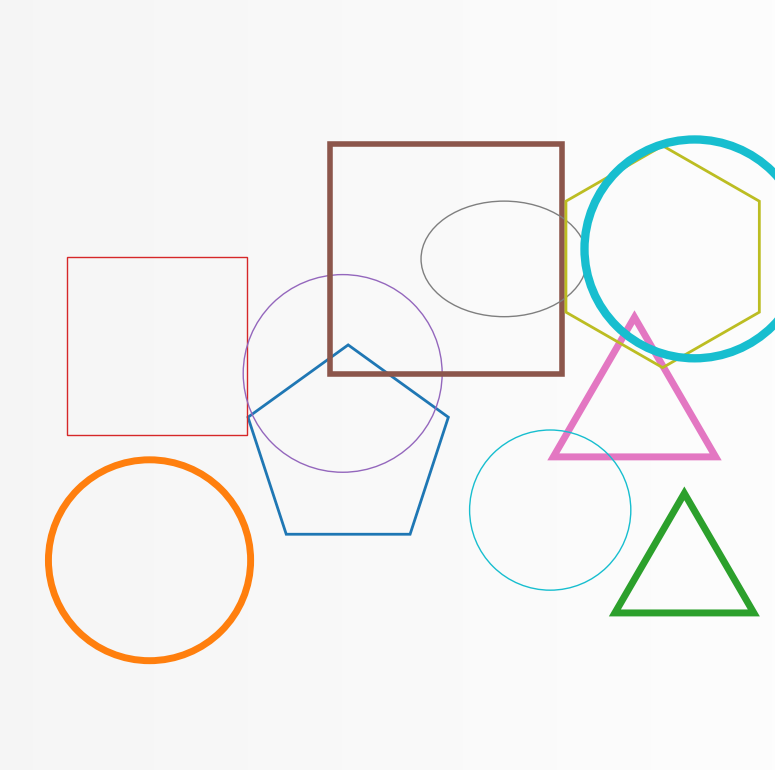[{"shape": "pentagon", "thickness": 1, "radius": 0.68, "center": [0.449, 0.416]}, {"shape": "circle", "thickness": 2.5, "radius": 0.65, "center": [0.193, 0.272]}, {"shape": "triangle", "thickness": 2.5, "radius": 0.52, "center": [0.883, 0.256]}, {"shape": "square", "thickness": 0.5, "radius": 0.58, "center": [0.202, 0.551]}, {"shape": "circle", "thickness": 0.5, "radius": 0.64, "center": [0.442, 0.515]}, {"shape": "square", "thickness": 2, "radius": 0.75, "center": [0.576, 0.664]}, {"shape": "triangle", "thickness": 2.5, "radius": 0.6, "center": [0.819, 0.467]}, {"shape": "oval", "thickness": 0.5, "radius": 0.54, "center": [0.65, 0.664]}, {"shape": "hexagon", "thickness": 1, "radius": 0.72, "center": [0.855, 0.667]}, {"shape": "circle", "thickness": 3, "radius": 0.71, "center": [0.896, 0.677]}, {"shape": "circle", "thickness": 0.5, "radius": 0.52, "center": [0.71, 0.338]}]